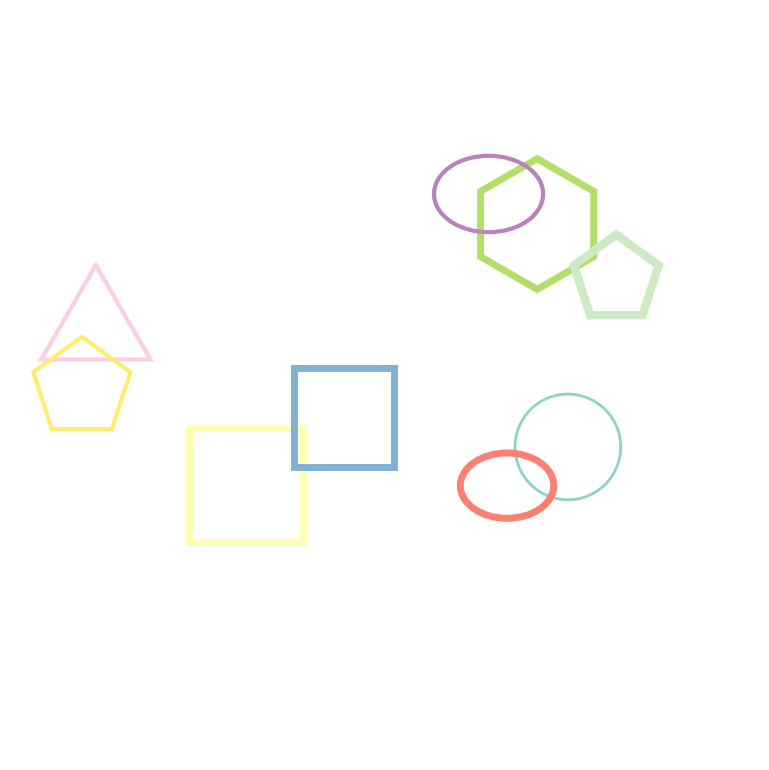[{"shape": "circle", "thickness": 1, "radius": 0.34, "center": [0.737, 0.42]}, {"shape": "square", "thickness": 2.5, "radius": 0.37, "center": [0.319, 0.371]}, {"shape": "oval", "thickness": 2.5, "radius": 0.3, "center": [0.658, 0.369]}, {"shape": "square", "thickness": 2.5, "radius": 0.32, "center": [0.447, 0.458]}, {"shape": "hexagon", "thickness": 2.5, "radius": 0.42, "center": [0.698, 0.709]}, {"shape": "triangle", "thickness": 1.5, "radius": 0.41, "center": [0.124, 0.574]}, {"shape": "oval", "thickness": 1.5, "radius": 0.35, "center": [0.635, 0.748]}, {"shape": "pentagon", "thickness": 3, "radius": 0.29, "center": [0.8, 0.637]}, {"shape": "pentagon", "thickness": 1.5, "radius": 0.33, "center": [0.106, 0.496]}]